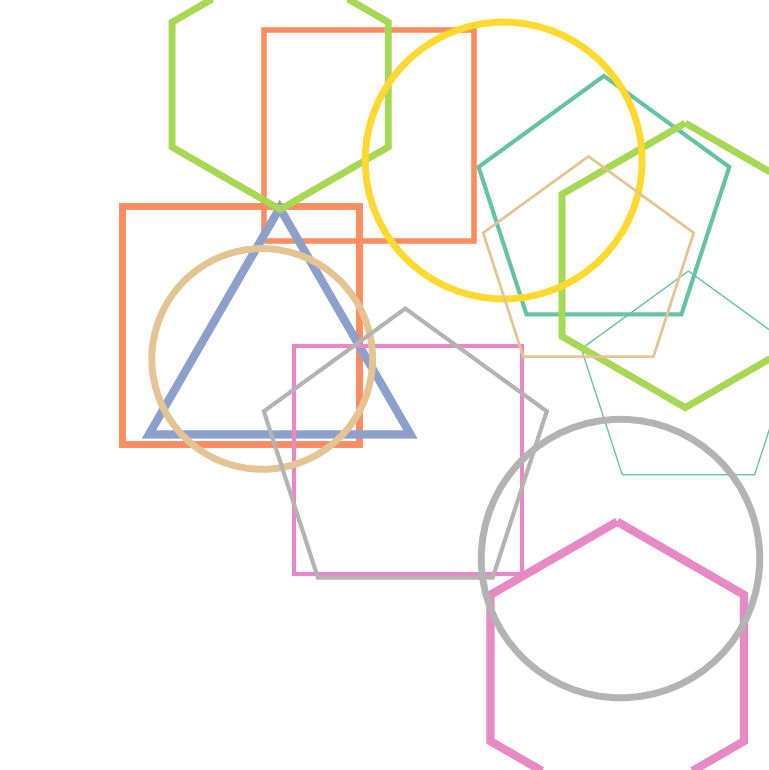[{"shape": "pentagon", "thickness": 0.5, "radius": 0.73, "center": [0.894, 0.502]}, {"shape": "pentagon", "thickness": 1.5, "radius": 0.86, "center": [0.784, 0.73]}, {"shape": "square", "thickness": 2.5, "radius": 0.77, "center": [0.312, 0.578]}, {"shape": "square", "thickness": 2, "radius": 0.68, "center": [0.479, 0.824]}, {"shape": "triangle", "thickness": 3, "radius": 0.98, "center": [0.363, 0.534]}, {"shape": "square", "thickness": 1.5, "radius": 0.74, "center": [0.53, 0.403]}, {"shape": "hexagon", "thickness": 3, "radius": 0.95, "center": [0.802, 0.132]}, {"shape": "hexagon", "thickness": 2.5, "radius": 0.81, "center": [0.364, 0.89]}, {"shape": "hexagon", "thickness": 2.5, "radius": 0.92, "center": [0.89, 0.655]}, {"shape": "circle", "thickness": 2.5, "radius": 0.9, "center": [0.654, 0.792]}, {"shape": "pentagon", "thickness": 1, "radius": 0.72, "center": [0.764, 0.653]}, {"shape": "circle", "thickness": 2.5, "radius": 0.72, "center": [0.341, 0.534]}, {"shape": "pentagon", "thickness": 1.5, "radius": 0.97, "center": [0.526, 0.406]}, {"shape": "circle", "thickness": 2.5, "radius": 0.9, "center": [0.806, 0.275]}]